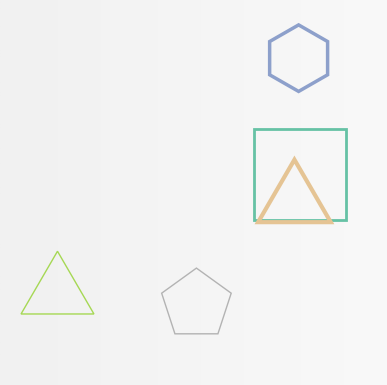[{"shape": "square", "thickness": 2, "radius": 0.59, "center": [0.775, 0.547]}, {"shape": "hexagon", "thickness": 2.5, "radius": 0.43, "center": [0.771, 0.849]}, {"shape": "triangle", "thickness": 1, "radius": 0.54, "center": [0.148, 0.239]}, {"shape": "triangle", "thickness": 3, "radius": 0.54, "center": [0.76, 0.477]}, {"shape": "pentagon", "thickness": 1, "radius": 0.47, "center": [0.507, 0.209]}]